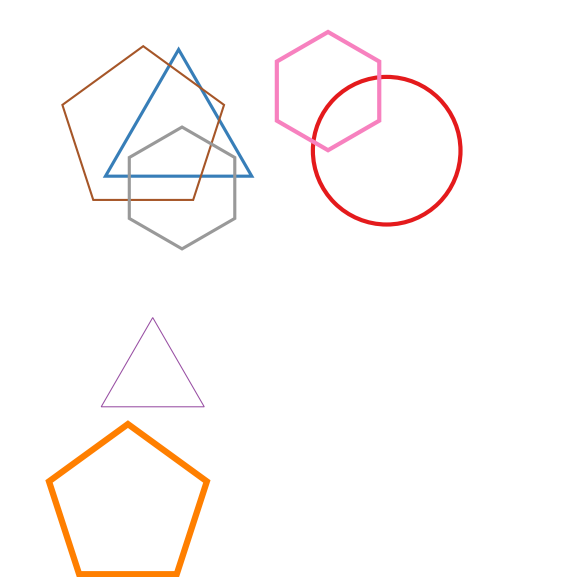[{"shape": "circle", "thickness": 2, "radius": 0.64, "center": [0.67, 0.738]}, {"shape": "triangle", "thickness": 1.5, "radius": 0.73, "center": [0.309, 0.767]}, {"shape": "triangle", "thickness": 0.5, "radius": 0.52, "center": [0.264, 0.346]}, {"shape": "pentagon", "thickness": 3, "radius": 0.72, "center": [0.222, 0.121]}, {"shape": "pentagon", "thickness": 1, "radius": 0.74, "center": [0.248, 0.772]}, {"shape": "hexagon", "thickness": 2, "radius": 0.51, "center": [0.568, 0.841]}, {"shape": "hexagon", "thickness": 1.5, "radius": 0.53, "center": [0.315, 0.674]}]